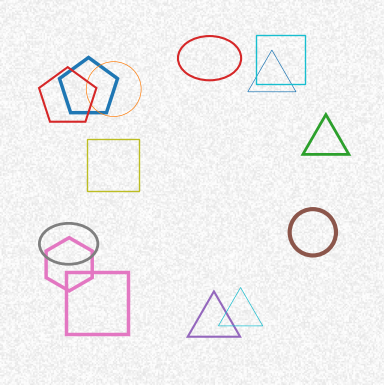[{"shape": "pentagon", "thickness": 2.5, "radius": 0.4, "center": [0.23, 0.771]}, {"shape": "triangle", "thickness": 0.5, "radius": 0.36, "center": [0.706, 0.798]}, {"shape": "circle", "thickness": 0.5, "radius": 0.36, "center": [0.295, 0.769]}, {"shape": "triangle", "thickness": 2, "radius": 0.34, "center": [0.846, 0.633]}, {"shape": "oval", "thickness": 1.5, "radius": 0.41, "center": [0.544, 0.849]}, {"shape": "pentagon", "thickness": 1.5, "radius": 0.39, "center": [0.176, 0.747]}, {"shape": "triangle", "thickness": 1.5, "radius": 0.39, "center": [0.556, 0.165]}, {"shape": "circle", "thickness": 3, "radius": 0.3, "center": [0.813, 0.397]}, {"shape": "hexagon", "thickness": 2.5, "radius": 0.35, "center": [0.18, 0.314]}, {"shape": "square", "thickness": 2.5, "radius": 0.4, "center": [0.252, 0.213]}, {"shape": "oval", "thickness": 2, "radius": 0.38, "center": [0.178, 0.367]}, {"shape": "square", "thickness": 1, "radius": 0.34, "center": [0.294, 0.571]}, {"shape": "triangle", "thickness": 0.5, "radius": 0.33, "center": [0.625, 0.187]}, {"shape": "square", "thickness": 1, "radius": 0.32, "center": [0.728, 0.845]}]